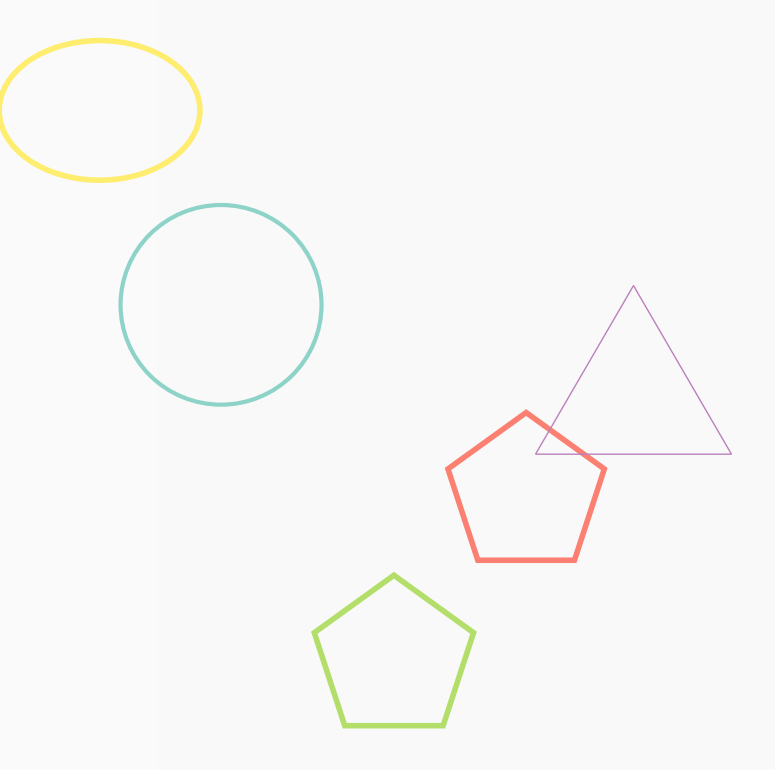[{"shape": "circle", "thickness": 1.5, "radius": 0.65, "center": [0.285, 0.604]}, {"shape": "pentagon", "thickness": 2, "radius": 0.53, "center": [0.679, 0.358]}, {"shape": "pentagon", "thickness": 2, "radius": 0.54, "center": [0.508, 0.145]}, {"shape": "triangle", "thickness": 0.5, "radius": 0.73, "center": [0.817, 0.483]}, {"shape": "oval", "thickness": 2, "radius": 0.65, "center": [0.128, 0.857]}]